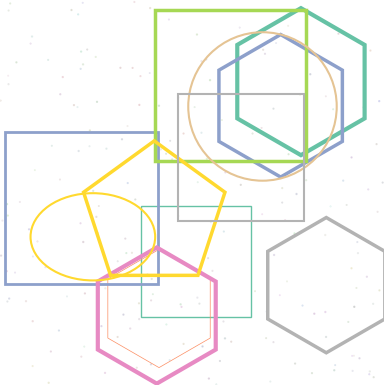[{"shape": "hexagon", "thickness": 3, "radius": 0.95, "center": [0.782, 0.788]}, {"shape": "square", "thickness": 1, "radius": 0.72, "center": [0.509, 0.321]}, {"shape": "hexagon", "thickness": 0.5, "radius": 0.77, "center": [0.413, 0.199]}, {"shape": "square", "thickness": 2, "radius": 0.99, "center": [0.212, 0.46]}, {"shape": "hexagon", "thickness": 2.5, "radius": 0.93, "center": [0.729, 0.725]}, {"shape": "hexagon", "thickness": 3, "radius": 0.88, "center": [0.407, 0.18]}, {"shape": "square", "thickness": 2.5, "radius": 0.98, "center": [0.598, 0.778]}, {"shape": "oval", "thickness": 1.5, "radius": 0.81, "center": [0.241, 0.385]}, {"shape": "pentagon", "thickness": 2.5, "radius": 0.97, "center": [0.401, 0.441]}, {"shape": "circle", "thickness": 1.5, "radius": 0.96, "center": [0.682, 0.723]}, {"shape": "square", "thickness": 1.5, "radius": 0.82, "center": [0.626, 0.591]}, {"shape": "hexagon", "thickness": 2.5, "radius": 0.88, "center": [0.847, 0.259]}]